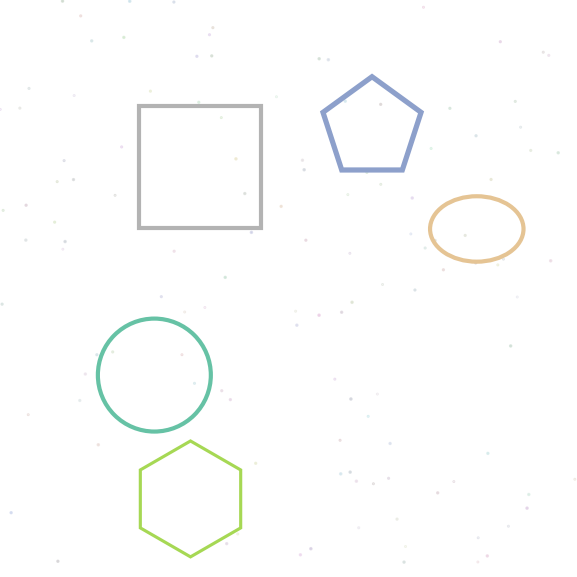[{"shape": "circle", "thickness": 2, "radius": 0.49, "center": [0.267, 0.35]}, {"shape": "pentagon", "thickness": 2.5, "radius": 0.45, "center": [0.644, 0.777]}, {"shape": "hexagon", "thickness": 1.5, "radius": 0.5, "center": [0.33, 0.135]}, {"shape": "oval", "thickness": 2, "radius": 0.4, "center": [0.826, 0.603]}, {"shape": "square", "thickness": 2, "radius": 0.53, "center": [0.347, 0.71]}]